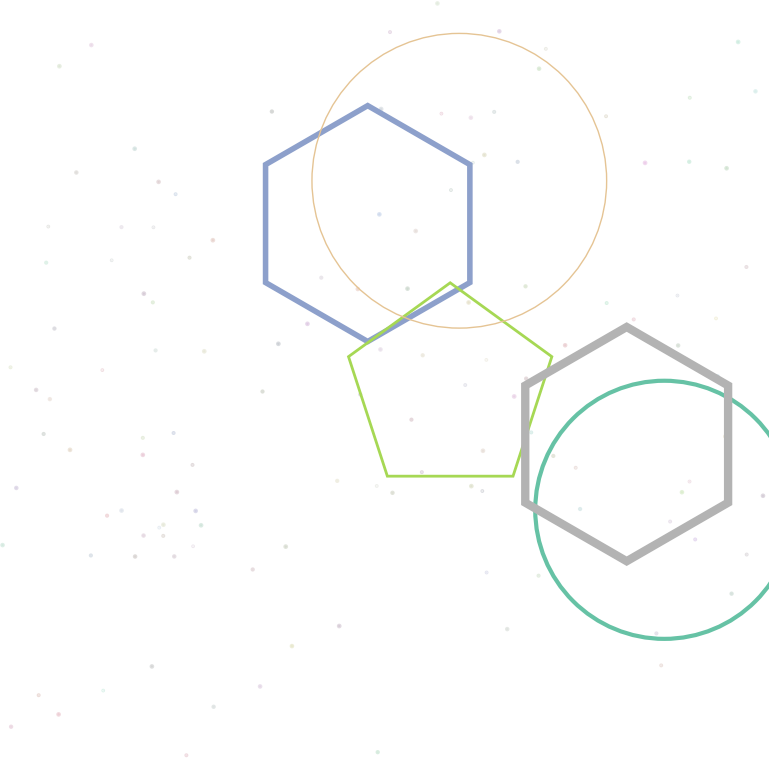[{"shape": "circle", "thickness": 1.5, "radius": 0.84, "center": [0.863, 0.338]}, {"shape": "hexagon", "thickness": 2, "radius": 0.77, "center": [0.478, 0.71]}, {"shape": "pentagon", "thickness": 1, "radius": 0.69, "center": [0.585, 0.494]}, {"shape": "circle", "thickness": 0.5, "radius": 0.96, "center": [0.596, 0.765]}, {"shape": "hexagon", "thickness": 3, "radius": 0.76, "center": [0.814, 0.423]}]